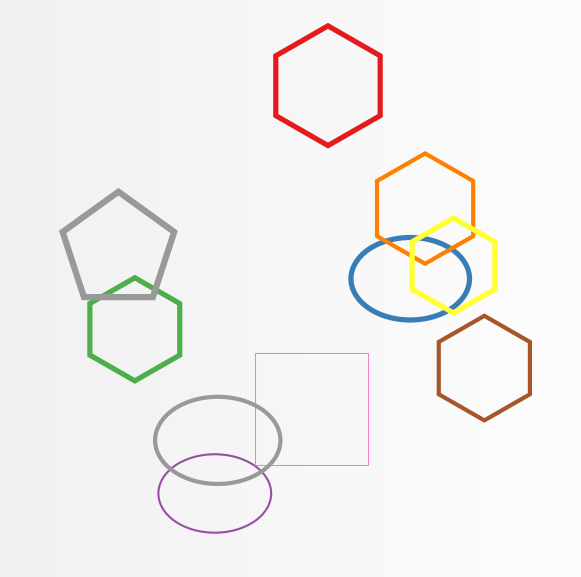[{"shape": "hexagon", "thickness": 2.5, "radius": 0.52, "center": [0.564, 0.851]}, {"shape": "oval", "thickness": 2.5, "radius": 0.51, "center": [0.706, 0.516]}, {"shape": "hexagon", "thickness": 2.5, "radius": 0.45, "center": [0.232, 0.429]}, {"shape": "oval", "thickness": 1, "radius": 0.49, "center": [0.37, 0.145]}, {"shape": "hexagon", "thickness": 2, "radius": 0.48, "center": [0.731, 0.638]}, {"shape": "hexagon", "thickness": 2.5, "radius": 0.41, "center": [0.78, 0.539]}, {"shape": "hexagon", "thickness": 2, "radius": 0.45, "center": [0.833, 0.362]}, {"shape": "square", "thickness": 0.5, "radius": 0.48, "center": [0.536, 0.291]}, {"shape": "pentagon", "thickness": 3, "radius": 0.5, "center": [0.204, 0.566]}, {"shape": "oval", "thickness": 2, "radius": 0.54, "center": [0.375, 0.237]}]